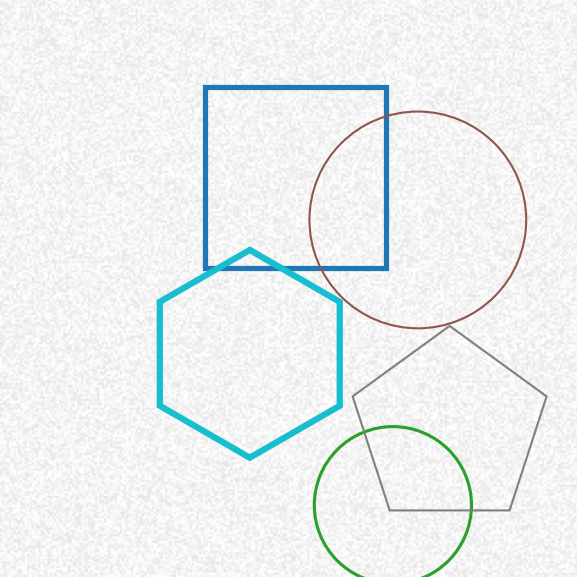[{"shape": "square", "thickness": 2.5, "radius": 0.78, "center": [0.512, 0.692]}, {"shape": "circle", "thickness": 1.5, "radius": 0.68, "center": [0.68, 0.124]}, {"shape": "circle", "thickness": 1, "radius": 0.94, "center": [0.724, 0.618]}, {"shape": "pentagon", "thickness": 1, "radius": 0.88, "center": [0.779, 0.258]}, {"shape": "hexagon", "thickness": 3, "radius": 0.9, "center": [0.432, 0.386]}]